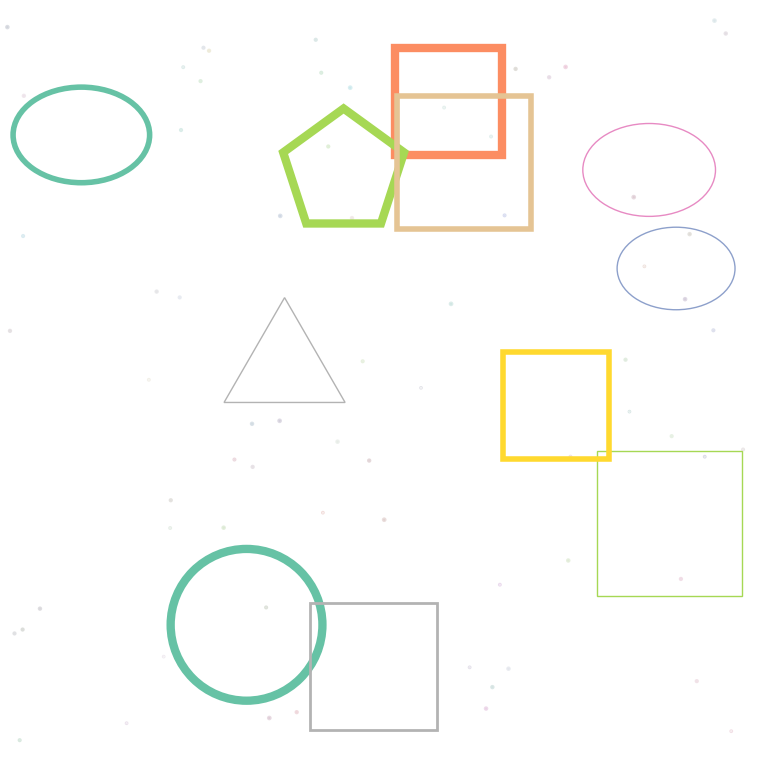[{"shape": "circle", "thickness": 3, "radius": 0.49, "center": [0.32, 0.189]}, {"shape": "oval", "thickness": 2, "radius": 0.44, "center": [0.106, 0.825]}, {"shape": "square", "thickness": 3, "radius": 0.35, "center": [0.582, 0.868]}, {"shape": "oval", "thickness": 0.5, "radius": 0.38, "center": [0.878, 0.651]}, {"shape": "oval", "thickness": 0.5, "radius": 0.43, "center": [0.843, 0.779]}, {"shape": "pentagon", "thickness": 3, "radius": 0.41, "center": [0.446, 0.777]}, {"shape": "square", "thickness": 0.5, "radius": 0.47, "center": [0.869, 0.32]}, {"shape": "square", "thickness": 2, "radius": 0.35, "center": [0.722, 0.473]}, {"shape": "square", "thickness": 2, "radius": 0.43, "center": [0.603, 0.789]}, {"shape": "triangle", "thickness": 0.5, "radius": 0.45, "center": [0.37, 0.523]}, {"shape": "square", "thickness": 1, "radius": 0.41, "center": [0.485, 0.135]}]